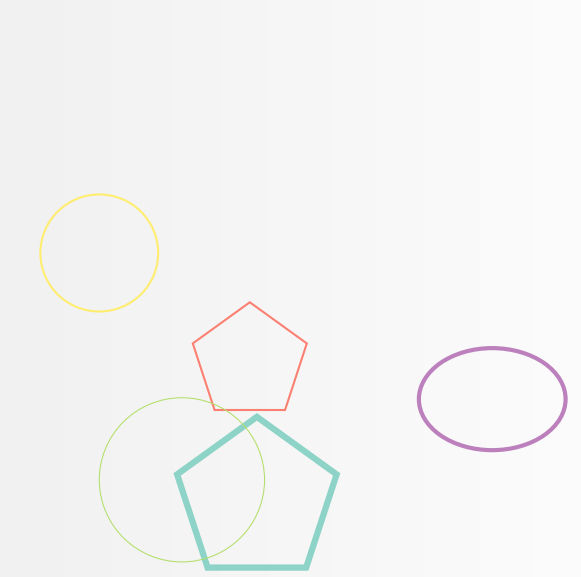[{"shape": "pentagon", "thickness": 3, "radius": 0.72, "center": [0.442, 0.133]}, {"shape": "pentagon", "thickness": 1, "radius": 0.52, "center": [0.43, 0.373]}, {"shape": "circle", "thickness": 0.5, "radius": 0.71, "center": [0.313, 0.168]}, {"shape": "oval", "thickness": 2, "radius": 0.63, "center": [0.847, 0.308]}, {"shape": "circle", "thickness": 1, "radius": 0.51, "center": [0.171, 0.561]}]